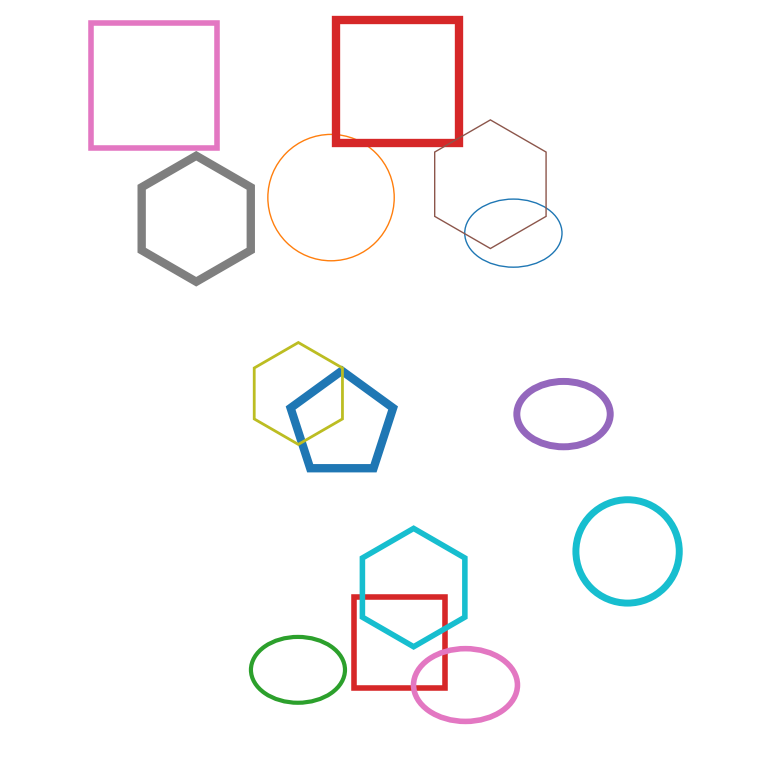[{"shape": "pentagon", "thickness": 3, "radius": 0.35, "center": [0.444, 0.449]}, {"shape": "oval", "thickness": 0.5, "radius": 0.32, "center": [0.667, 0.697]}, {"shape": "circle", "thickness": 0.5, "radius": 0.41, "center": [0.43, 0.743]}, {"shape": "oval", "thickness": 1.5, "radius": 0.31, "center": [0.387, 0.13]}, {"shape": "square", "thickness": 2, "radius": 0.3, "center": [0.519, 0.165]}, {"shape": "square", "thickness": 3, "radius": 0.4, "center": [0.516, 0.894]}, {"shape": "oval", "thickness": 2.5, "radius": 0.3, "center": [0.732, 0.462]}, {"shape": "hexagon", "thickness": 0.5, "radius": 0.42, "center": [0.637, 0.761]}, {"shape": "square", "thickness": 2, "radius": 0.41, "center": [0.2, 0.889]}, {"shape": "oval", "thickness": 2, "radius": 0.34, "center": [0.605, 0.11]}, {"shape": "hexagon", "thickness": 3, "radius": 0.41, "center": [0.255, 0.716]}, {"shape": "hexagon", "thickness": 1, "radius": 0.33, "center": [0.387, 0.489]}, {"shape": "hexagon", "thickness": 2, "radius": 0.38, "center": [0.537, 0.237]}, {"shape": "circle", "thickness": 2.5, "radius": 0.34, "center": [0.815, 0.284]}]